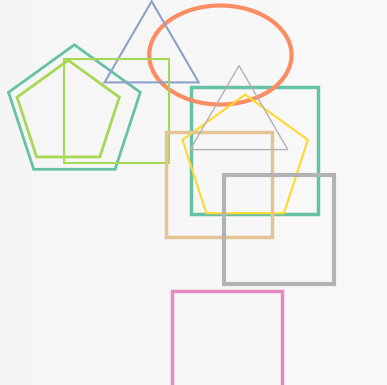[{"shape": "pentagon", "thickness": 2, "radius": 0.89, "center": [0.192, 0.705]}, {"shape": "square", "thickness": 2.5, "radius": 0.82, "center": [0.656, 0.609]}, {"shape": "oval", "thickness": 3, "radius": 0.92, "center": [0.569, 0.857]}, {"shape": "triangle", "thickness": 1.5, "radius": 0.7, "center": [0.391, 0.856]}, {"shape": "square", "thickness": 2.5, "radius": 0.71, "center": [0.586, 0.102]}, {"shape": "square", "thickness": 1.5, "radius": 0.68, "center": [0.301, 0.712]}, {"shape": "pentagon", "thickness": 2, "radius": 0.69, "center": [0.176, 0.705]}, {"shape": "pentagon", "thickness": 1.5, "radius": 0.85, "center": [0.633, 0.584]}, {"shape": "square", "thickness": 2.5, "radius": 0.68, "center": [0.566, 0.52]}, {"shape": "triangle", "thickness": 1, "radius": 0.73, "center": [0.617, 0.684]}, {"shape": "square", "thickness": 3, "radius": 0.71, "center": [0.72, 0.403]}]